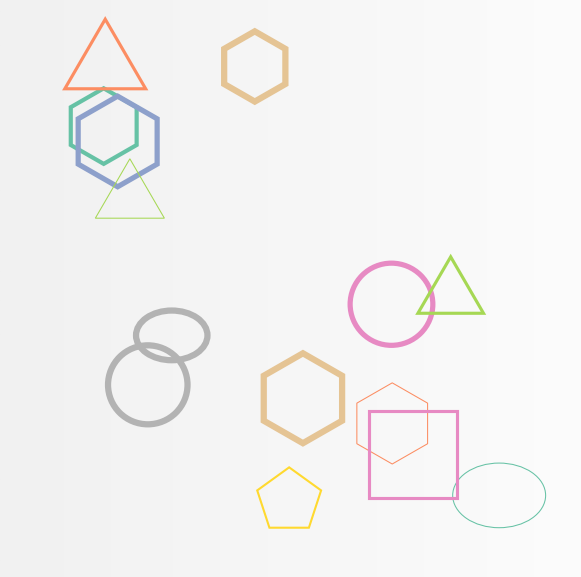[{"shape": "oval", "thickness": 0.5, "radius": 0.4, "center": [0.859, 0.141]}, {"shape": "hexagon", "thickness": 2, "radius": 0.33, "center": [0.178, 0.781]}, {"shape": "triangle", "thickness": 1.5, "radius": 0.4, "center": [0.181, 0.886]}, {"shape": "hexagon", "thickness": 0.5, "radius": 0.35, "center": [0.675, 0.266]}, {"shape": "hexagon", "thickness": 2.5, "radius": 0.39, "center": [0.202, 0.754]}, {"shape": "circle", "thickness": 2.5, "radius": 0.36, "center": [0.674, 0.472]}, {"shape": "square", "thickness": 1.5, "radius": 0.38, "center": [0.711, 0.212]}, {"shape": "triangle", "thickness": 1.5, "radius": 0.33, "center": [0.775, 0.489]}, {"shape": "triangle", "thickness": 0.5, "radius": 0.34, "center": [0.223, 0.656]}, {"shape": "pentagon", "thickness": 1, "radius": 0.29, "center": [0.497, 0.132]}, {"shape": "hexagon", "thickness": 3, "radius": 0.3, "center": [0.438, 0.884]}, {"shape": "hexagon", "thickness": 3, "radius": 0.39, "center": [0.521, 0.31]}, {"shape": "circle", "thickness": 3, "radius": 0.34, "center": [0.254, 0.333]}, {"shape": "oval", "thickness": 3, "radius": 0.31, "center": [0.295, 0.418]}]